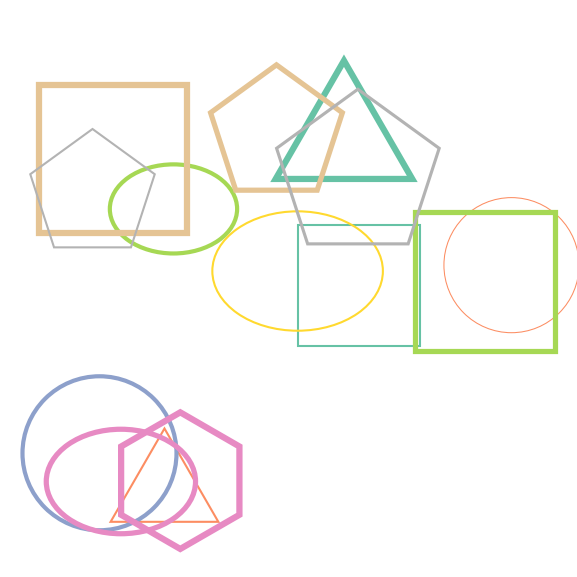[{"shape": "triangle", "thickness": 3, "radius": 0.68, "center": [0.596, 0.758]}, {"shape": "square", "thickness": 1, "radius": 0.53, "center": [0.622, 0.505]}, {"shape": "circle", "thickness": 0.5, "radius": 0.58, "center": [0.886, 0.54]}, {"shape": "triangle", "thickness": 1, "radius": 0.54, "center": [0.285, 0.149]}, {"shape": "circle", "thickness": 2, "radius": 0.67, "center": [0.172, 0.214]}, {"shape": "oval", "thickness": 2.5, "radius": 0.65, "center": [0.209, 0.165]}, {"shape": "hexagon", "thickness": 3, "radius": 0.59, "center": [0.312, 0.167]}, {"shape": "square", "thickness": 2.5, "radius": 0.6, "center": [0.839, 0.512]}, {"shape": "oval", "thickness": 2, "radius": 0.55, "center": [0.3, 0.637]}, {"shape": "oval", "thickness": 1, "radius": 0.74, "center": [0.515, 0.53]}, {"shape": "square", "thickness": 3, "radius": 0.64, "center": [0.195, 0.724]}, {"shape": "pentagon", "thickness": 2.5, "radius": 0.6, "center": [0.479, 0.767]}, {"shape": "pentagon", "thickness": 1.5, "radius": 0.74, "center": [0.62, 0.697]}, {"shape": "pentagon", "thickness": 1, "radius": 0.57, "center": [0.16, 0.662]}]